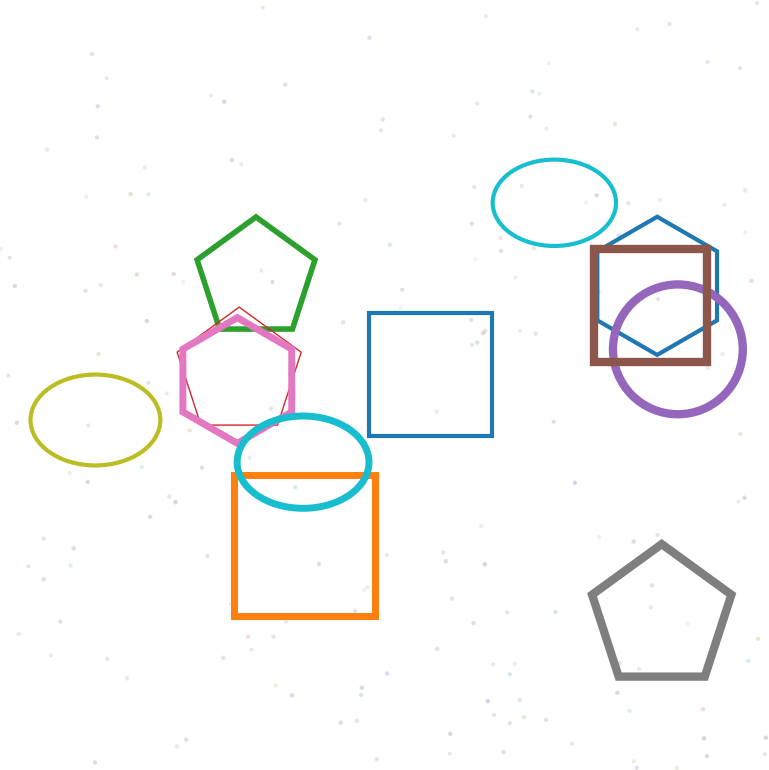[{"shape": "hexagon", "thickness": 1.5, "radius": 0.45, "center": [0.853, 0.629]}, {"shape": "square", "thickness": 1.5, "radius": 0.4, "center": [0.559, 0.514]}, {"shape": "square", "thickness": 2.5, "radius": 0.46, "center": [0.396, 0.292]}, {"shape": "pentagon", "thickness": 2, "radius": 0.4, "center": [0.333, 0.638]}, {"shape": "pentagon", "thickness": 0.5, "radius": 0.42, "center": [0.311, 0.516]}, {"shape": "circle", "thickness": 3, "radius": 0.42, "center": [0.88, 0.546]}, {"shape": "square", "thickness": 3, "radius": 0.37, "center": [0.845, 0.603]}, {"shape": "hexagon", "thickness": 2.5, "radius": 0.41, "center": [0.308, 0.506]}, {"shape": "pentagon", "thickness": 3, "radius": 0.48, "center": [0.859, 0.198]}, {"shape": "oval", "thickness": 1.5, "radius": 0.42, "center": [0.124, 0.455]}, {"shape": "oval", "thickness": 1.5, "radius": 0.4, "center": [0.72, 0.737]}, {"shape": "oval", "thickness": 2.5, "radius": 0.43, "center": [0.394, 0.4]}]